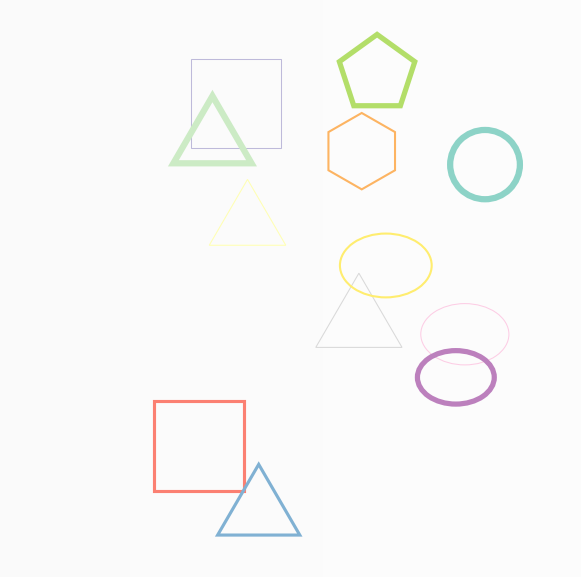[{"shape": "circle", "thickness": 3, "radius": 0.3, "center": [0.834, 0.714]}, {"shape": "triangle", "thickness": 0.5, "radius": 0.38, "center": [0.426, 0.612]}, {"shape": "square", "thickness": 0.5, "radius": 0.39, "center": [0.407, 0.819]}, {"shape": "square", "thickness": 1.5, "radius": 0.39, "center": [0.343, 0.227]}, {"shape": "triangle", "thickness": 1.5, "radius": 0.41, "center": [0.445, 0.113]}, {"shape": "hexagon", "thickness": 1, "radius": 0.33, "center": [0.622, 0.737]}, {"shape": "pentagon", "thickness": 2.5, "radius": 0.34, "center": [0.649, 0.871]}, {"shape": "oval", "thickness": 0.5, "radius": 0.38, "center": [0.8, 0.42]}, {"shape": "triangle", "thickness": 0.5, "radius": 0.43, "center": [0.617, 0.44]}, {"shape": "oval", "thickness": 2.5, "radius": 0.33, "center": [0.784, 0.346]}, {"shape": "triangle", "thickness": 3, "radius": 0.39, "center": [0.366, 0.755]}, {"shape": "oval", "thickness": 1, "radius": 0.39, "center": [0.664, 0.539]}]